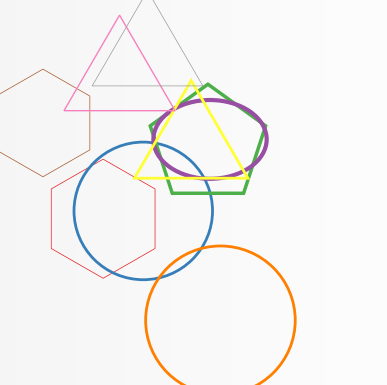[{"shape": "hexagon", "thickness": 0.5, "radius": 0.77, "center": [0.266, 0.432]}, {"shape": "circle", "thickness": 2, "radius": 0.89, "center": [0.37, 0.452]}, {"shape": "pentagon", "thickness": 2.5, "radius": 0.78, "center": [0.537, 0.625]}, {"shape": "oval", "thickness": 3, "radius": 0.73, "center": [0.542, 0.638]}, {"shape": "circle", "thickness": 2, "radius": 0.97, "center": [0.569, 0.168]}, {"shape": "triangle", "thickness": 2, "radius": 0.85, "center": [0.493, 0.622]}, {"shape": "hexagon", "thickness": 0.5, "radius": 0.7, "center": [0.111, 0.681]}, {"shape": "triangle", "thickness": 1, "radius": 0.83, "center": [0.308, 0.795]}, {"shape": "triangle", "thickness": 0.5, "radius": 0.82, "center": [0.381, 0.859]}]